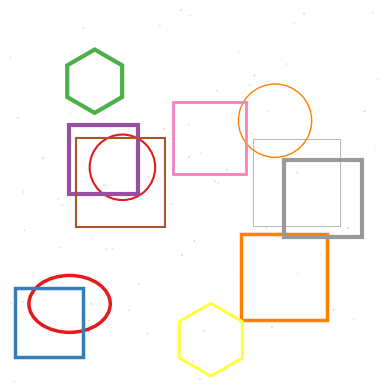[{"shape": "oval", "thickness": 2.5, "radius": 0.53, "center": [0.181, 0.211]}, {"shape": "circle", "thickness": 1.5, "radius": 0.43, "center": [0.318, 0.565]}, {"shape": "square", "thickness": 2.5, "radius": 0.45, "center": [0.127, 0.163]}, {"shape": "hexagon", "thickness": 3, "radius": 0.41, "center": [0.246, 0.789]}, {"shape": "square", "thickness": 3, "radius": 0.45, "center": [0.269, 0.586]}, {"shape": "circle", "thickness": 1, "radius": 0.48, "center": [0.714, 0.687]}, {"shape": "square", "thickness": 2.5, "radius": 0.56, "center": [0.738, 0.28]}, {"shape": "hexagon", "thickness": 2, "radius": 0.47, "center": [0.548, 0.117]}, {"shape": "square", "thickness": 1.5, "radius": 0.58, "center": [0.314, 0.527]}, {"shape": "square", "thickness": 2, "radius": 0.47, "center": [0.544, 0.641]}, {"shape": "square", "thickness": 3, "radius": 0.5, "center": [0.839, 0.484]}, {"shape": "square", "thickness": 0.5, "radius": 0.57, "center": [0.771, 0.527]}]